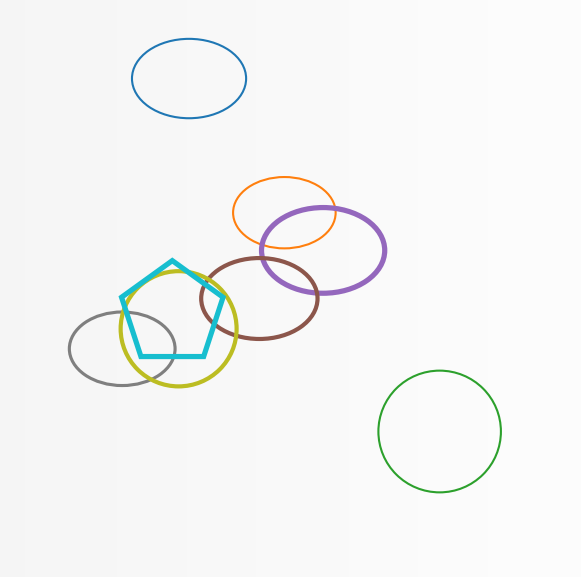[{"shape": "oval", "thickness": 1, "radius": 0.49, "center": [0.325, 0.863]}, {"shape": "oval", "thickness": 1, "radius": 0.44, "center": [0.489, 0.631]}, {"shape": "circle", "thickness": 1, "radius": 0.53, "center": [0.756, 0.252]}, {"shape": "oval", "thickness": 2.5, "radius": 0.53, "center": [0.556, 0.566]}, {"shape": "oval", "thickness": 2, "radius": 0.5, "center": [0.446, 0.482]}, {"shape": "oval", "thickness": 1.5, "radius": 0.45, "center": [0.21, 0.395]}, {"shape": "circle", "thickness": 2, "radius": 0.5, "center": [0.307, 0.43]}, {"shape": "pentagon", "thickness": 2.5, "radius": 0.46, "center": [0.296, 0.456]}]